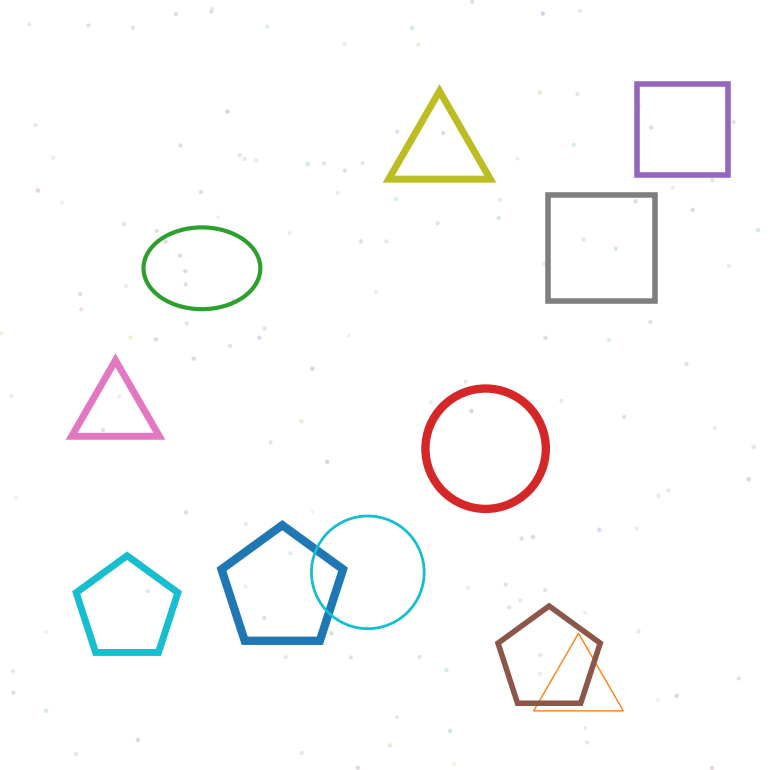[{"shape": "pentagon", "thickness": 3, "radius": 0.42, "center": [0.367, 0.235]}, {"shape": "triangle", "thickness": 0.5, "radius": 0.34, "center": [0.751, 0.11]}, {"shape": "oval", "thickness": 1.5, "radius": 0.38, "center": [0.262, 0.652]}, {"shape": "circle", "thickness": 3, "radius": 0.39, "center": [0.631, 0.417]}, {"shape": "square", "thickness": 2, "radius": 0.3, "center": [0.886, 0.832]}, {"shape": "pentagon", "thickness": 2, "radius": 0.35, "center": [0.713, 0.143]}, {"shape": "triangle", "thickness": 2.5, "radius": 0.33, "center": [0.15, 0.466]}, {"shape": "square", "thickness": 2, "radius": 0.35, "center": [0.781, 0.678]}, {"shape": "triangle", "thickness": 2.5, "radius": 0.38, "center": [0.571, 0.805]}, {"shape": "pentagon", "thickness": 2.5, "radius": 0.35, "center": [0.165, 0.209]}, {"shape": "circle", "thickness": 1, "radius": 0.37, "center": [0.478, 0.257]}]